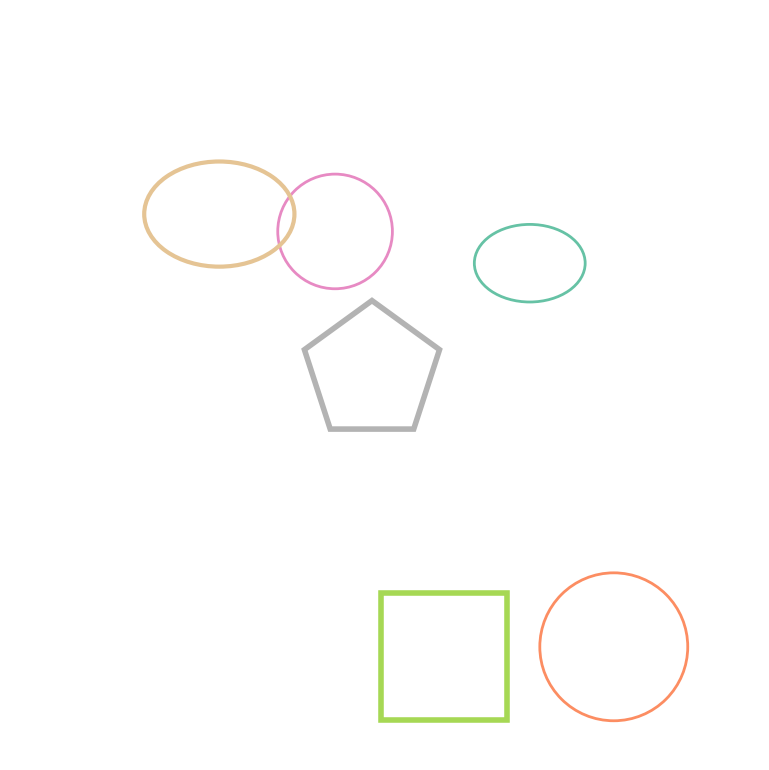[{"shape": "oval", "thickness": 1, "radius": 0.36, "center": [0.688, 0.658]}, {"shape": "circle", "thickness": 1, "radius": 0.48, "center": [0.797, 0.16]}, {"shape": "circle", "thickness": 1, "radius": 0.37, "center": [0.435, 0.699]}, {"shape": "square", "thickness": 2, "radius": 0.41, "center": [0.576, 0.147]}, {"shape": "oval", "thickness": 1.5, "radius": 0.49, "center": [0.285, 0.722]}, {"shape": "pentagon", "thickness": 2, "radius": 0.46, "center": [0.483, 0.517]}]